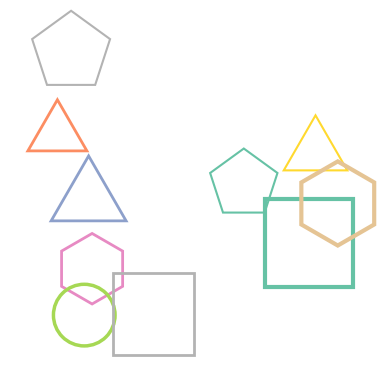[{"shape": "pentagon", "thickness": 1.5, "radius": 0.46, "center": [0.633, 0.522]}, {"shape": "square", "thickness": 3, "radius": 0.57, "center": [0.802, 0.369]}, {"shape": "triangle", "thickness": 2, "radius": 0.44, "center": [0.149, 0.652]}, {"shape": "triangle", "thickness": 2, "radius": 0.56, "center": [0.23, 0.483]}, {"shape": "hexagon", "thickness": 2, "radius": 0.46, "center": [0.239, 0.302]}, {"shape": "circle", "thickness": 2.5, "radius": 0.4, "center": [0.219, 0.182]}, {"shape": "triangle", "thickness": 1.5, "radius": 0.48, "center": [0.82, 0.605]}, {"shape": "hexagon", "thickness": 3, "radius": 0.55, "center": [0.877, 0.472]}, {"shape": "pentagon", "thickness": 1.5, "radius": 0.53, "center": [0.185, 0.866]}, {"shape": "square", "thickness": 2, "radius": 0.53, "center": [0.398, 0.184]}]